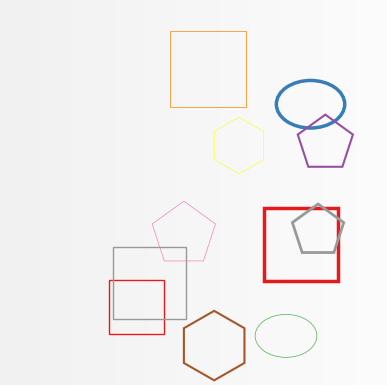[{"shape": "square", "thickness": 2.5, "radius": 0.48, "center": [0.777, 0.365]}, {"shape": "square", "thickness": 1, "radius": 0.35, "center": [0.352, 0.203]}, {"shape": "oval", "thickness": 2.5, "radius": 0.44, "center": [0.801, 0.729]}, {"shape": "oval", "thickness": 0.5, "radius": 0.4, "center": [0.738, 0.128]}, {"shape": "pentagon", "thickness": 1.5, "radius": 0.37, "center": [0.84, 0.627]}, {"shape": "square", "thickness": 0.5, "radius": 0.49, "center": [0.536, 0.821]}, {"shape": "hexagon", "thickness": 0.5, "radius": 0.37, "center": [0.617, 0.622]}, {"shape": "hexagon", "thickness": 1.5, "radius": 0.45, "center": [0.553, 0.102]}, {"shape": "pentagon", "thickness": 0.5, "radius": 0.43, "center": [0.474, 0.392]}, {"shape": "square", "thickness": 1, "radius": 0.47, "center": [0.386, 0.266]}, {"shape": "pentagon", "thickness": 2, "radius": 0.35, "center": [0.821, 0.4]}]